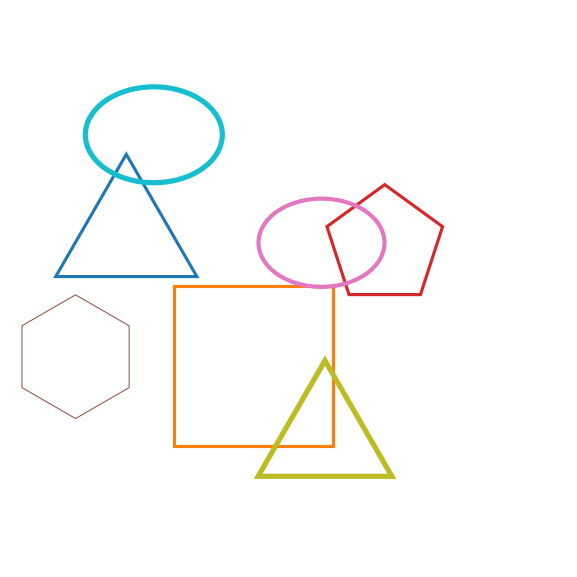[{"shape": "triangle", "thickness": 1.5, "radius": 0.71, "center": [0.219, 0.591]}, {"shape": "square", "thickness": 1.5, "radius": 0.69, "center": [0.439, 0.365]}, {"shape": "pentagon", "thickness": 1.5, "radius": 0.53, "center": [0.666, 0.574]}, {"shape": "hexagon", "thickness": 0.5, "radius": 0.54, "center": [0.131, 0.381]}, {"shape": "oval", "thickness": 2, "radius": 0.55, "center": [0.557, 0.579]}, {"shape": "triangle", "thickness": 2.5, "radius": 0.67, "center": [0.563, 0.241]}, {"shape": "oval", "thickness": 2.5, "radius": 0.59, "center": [0.266, 0.766]}]